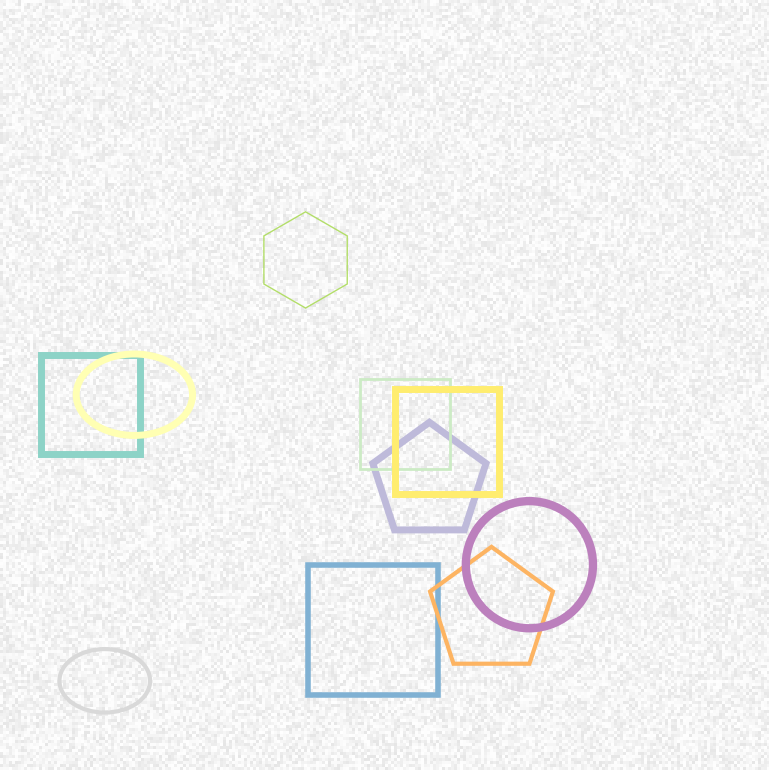[{"shape": "square", "thickness": 2.5, "radius": 0.32, "center": [0.118, 0.475]}, {"shape": "oval", "thickness": 2.5, "radius": 0.38, "center": [0.175, 0.487]}, {"shape": "pentagon", "thickness": 2.5, "radius": 0.39, "center": [0.558, 0.374]}, {"shape": "square", "thickness": 2, "radius": 0.42, "center": [0.484, 0.182]}, {"shape": "pentagon", "thickness": 1.5, "radius": 0.42, "center": [0.638, 0.206]}, {"shape": "hexagon", "thickness": 0.5, "radius": 0.31, "center": [0.397, 0.662]}, {"shape": "oval", "thickness": 1.5, "radius": 0.29, "center": [0.136, 0.116]}, {"shape": "circle", "thickness": 3, "radius": 0.41, "center": [0.688, 0.267]}, {"shape": "square", "thickness": 1, "radius": 0.29, "center": [0.526, 0.449]}, {"shape": "square", "thickness": 2.5, "radius": 0.34, "center": [0.581, 0.426]}]